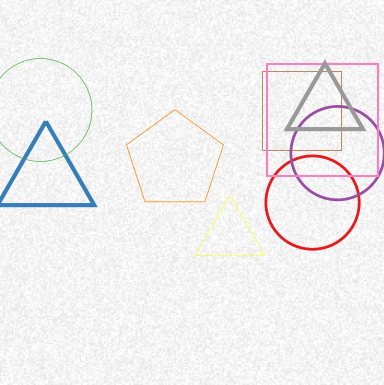[{"shape": "circle", "thickness": 2, "radius": 0.61, "center": [0.812, 0.474]}, {"shape": "triangle", "thickness": 3, "radius": 0.73, "center": [0.119, 0.54]}, {"shape": "circle", "thickness": 0.5, "radius": 0.67, "center": [0.105, 0.714]}, {"shape": "circle", "thickness": 2, "radius": 0.61, "center": [0.877, 0.602]}, {"shape": "pentagon", "thickness": 0.5, "radius": 0.66, "center": [0.454, 0.583]}, {"shape": "triangle", "thickness": 0.5, "radius": 0.53, "center": [0.597, 0.388]}, {"shape": "square", "thickness": 0.5, "radius": 0.51, "center": [0.783, 0.713]}, {"shape": "square", "thickness": 1.5, "radius": 0.72, "center": [0.839, 0.688]}, {"shape": "triangle", "thickness": 3, "radius": 0.57, "center": [0.844, 0.722]}]